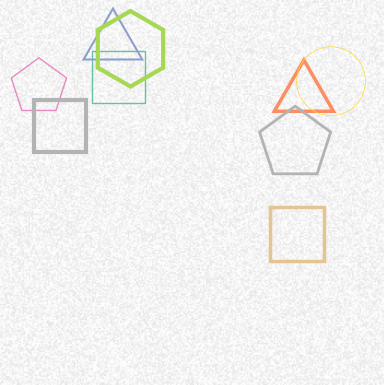[{"shape": "square", "thickness": 1, "radius": 0.34, "center": [0.308, 0.801]}, {"shape": "triangle", "thickness": 2.5, "radius": 0.44, "center": [0.789, 0.755]}, {"shape": "triangle", "thickness": 1.5, "radius": 0.44, "center": [0.293, 0.889]}, {"shape": "pentagon", "thickness": 1, "radius": 0.38, "center": [0.101, 0.774]}, {"shape": "hexagon", "thickness": 3, "radius": 0.49, "center": [0.339, 0.873]}, {"shape": "circle", "thickness": 0.5, "radius": 0.45, "center": [0.86, 0.789]}, {"shape": "square", "thickness": 2.5, "radius": 0.35, "center": [0.772, 0.393]}, {"shape": "pentagon", "thickness": 2, "radius": 0.49, "center": [0.767, 0.627]}, {"shape": "square", "thickness": 3, "radius": 0.33, "center": [0.156, 0.673]}]